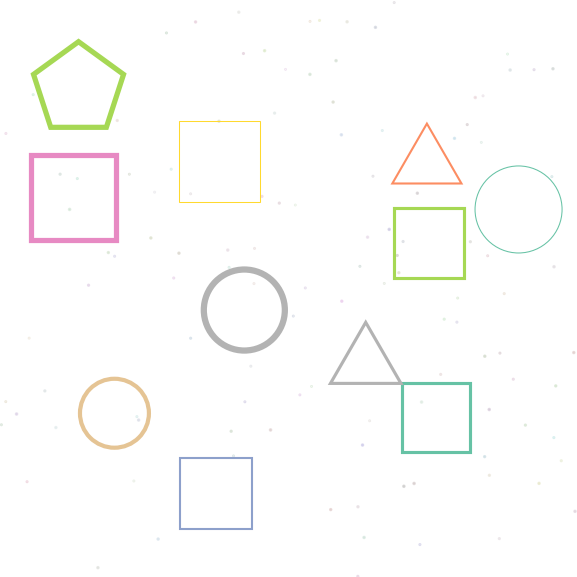[{"shape": "circle", "thickness": 0.5, "radius": 0.38, "center": [0.898, 0.636]}, {"shape": "square", "thickness": 1.5, "radius": 0.3, "center": [0.755, 0.276]}, {"shape": "triangle", "thickness": 1, "radius": 0.35, "center": [0.739, 0.716]}, {"shape": "square", "thickness": 1, "radius": 0.31, "center": [0.374, 0.145]}, {"shape": "square", "thickness": 2.5, "radius": 0.37, "center": [0.128, 0.658]}, {"shape": "square", "thickness": 1.5, "radius": 0.3, "center": [0.743, 0.578]}, {"shape": "pentagon", "thickness": 2.5, "radius": 0.41, "center": [0.136, 0.845]}, {"shape": "square", "thickness": 0.5, "radius": 0.35, "center": [0.381, 0.72]}, {"shape": "circle", "thickness": 2, "radius": 0.3, "center": [0.198, 0.284]}, {"shape": "triangle", "thickness": 1.5, "radius": 0.35, "center": [0.633, 0.37]}, {"shape": "circle", "thickness": 3, "radius": 0.35, "center": [0.423, 0.462]}]